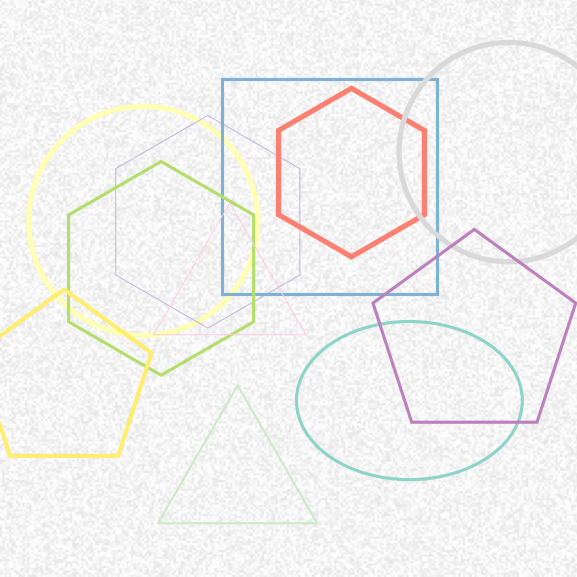[{"shape": "oval", "thickness": 1.5, "radius": 0.98, "center": [0.709, 0.305]}, {"shape": "circle", "thickness": 2.5, "radius": 0.99, "center": [0.248, 0.617]}, {"shape": "hexagon", "thickness": 0.5, "radius": 0.92, "center": [0.36, 0.615]}, {"shape": "hexagon", "thickness": 2.5, "radius": 0.73, "center": [0.609, 0.7]}, {"shape": "square", "thickness": 1.5, "radius": 0.93, "center": [0.57, 0.676]}, {"shape": "hexagon", "thickness": 1.5, "radius": 0.93, "center": [0.279, 0.534]}, {"shape": "triangle", "thickness": 0.5, "radius": 0.76, "center": [0.398, 0.496]}, {"shape": "circle", "thickness": 2.5, "radius": 0.95, "center": [0.881, 0.736]}, {"shape": "pentagon", "thickness": 1.5, "radius": 0.92, "center": [0.821, 0.417]}, {"shape": "triangle", "thickness": 1, "radius": 0.8, "center": [0.411, 0.173]}, {"shape": "pentagon", "thickness": 2, "radius": 0.8, "center": [0.111, 0.339]}]